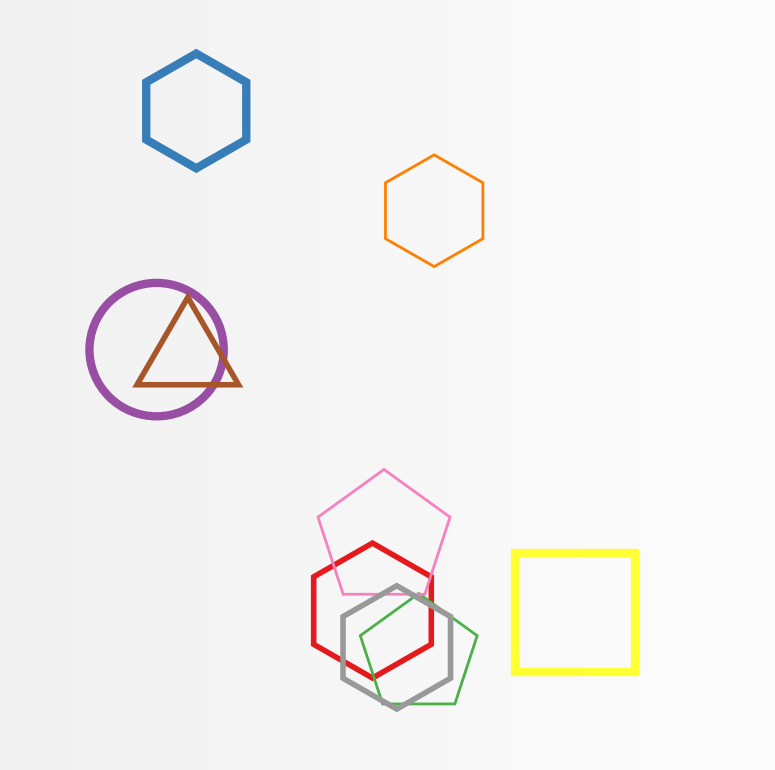[{"shape": "hexagon", "thickness": 2, "radius": 0.44, "center": [0.481, 0.207]}, {"shape": "hexagon", "thickness": 3, "radius": 0.37, "center": [0.253, 0.856]}, {"shape": "pentagon", "thickness": 1, "radius": 0.4, "center": [0.54, 0.15]}, {"shape": "circle", "thickness": 3, "radius": 0.43, "center": [0.202, 0.546]}, {"shape": "hexagon", "thickness": 1, "radius": 0.36, "center": [0.56, 0.726]}, {"shape": "square", "thickness": 3, "radius": 0.38, "center": [0.742, 0.204]}, {"shape": "triangle", "thickness": 2, "radius": 0.38, "center": [0.242, 0.538]}, {"shape": "pentagon", "thickness": 1, "radius": 0.45, "center": [0.495, 0.301]}, {"shape": "hexagon", "thickness": 2, "radius": 0.4, "center": [0.512, 0.159]}]